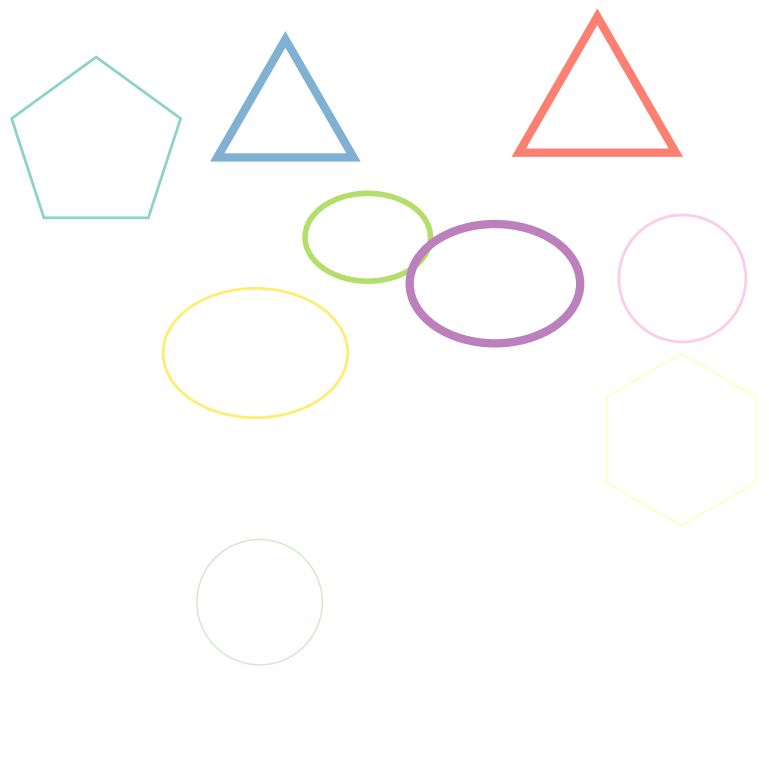[{"shape": "pentagon", "thickness": 1, "radius": 0.58, "center": [0.125, 0.81]}, {"shape": "hexagon", "thickness": 0.5, "radius": 0.56, "center": [0.885, 0.429]}, {"shape": "triangle", "thickness": 3, "radius": 0.59, "center": [0.776, 0.861]}, {"shape": "triangle", "thickness": 3, "radius": 0.51, "center": [0.371, 0.847]}, {"shape": "oval", "thickness": 2, "radius": 0.41, "center": [0.478, 0.692]}, {"shape": "circle", "thickness": 1, "radius": 0.41, "center": [0.886, 0.638]}, {"shape": "oval", "thickness": 3, "radius": 0.55, "center": [0.643, 0.632]}, {"shape": "circle", "thickness": 0.5, "radius": 0.41, "center": [0.337, 0.218]}, {"shape": "oval", "thickness": 1, "radius": 0.6, "center": [0.332, 0.541]}]